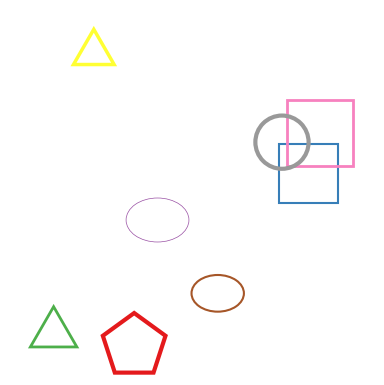[{"shape": "pentagon", "thickness": 3, "radius": 0.43, "center": [0.349, 0.101]}, {"shape": "square", "thickness": 1.5, "radius": 0.38, "center": [0.801, 0.548]}, {"shape": "triangle", "thickness": 2, "radius": 0.35, "center": [0.139, 0.134]}, {"shape": "oval", "thickness": 0.5, "radius": 0.41, "center": [0.409, 0.429]}, {"shape": "triangle", "thickness": 2.5, "radius": 0.3, "center": [0.244, 0.863]}, {"shape": "oval", "thickness": 1.5, "radius": 0.34, "center": [0.565, 0.238]}, {"shape": "square", "thickness": 2, "radius": 0.43, "center": [0.831, 0.654]}, {"shape": "circle", "thickness": 3, "radius": 0.35, "center": [0.732, 0.631]}]